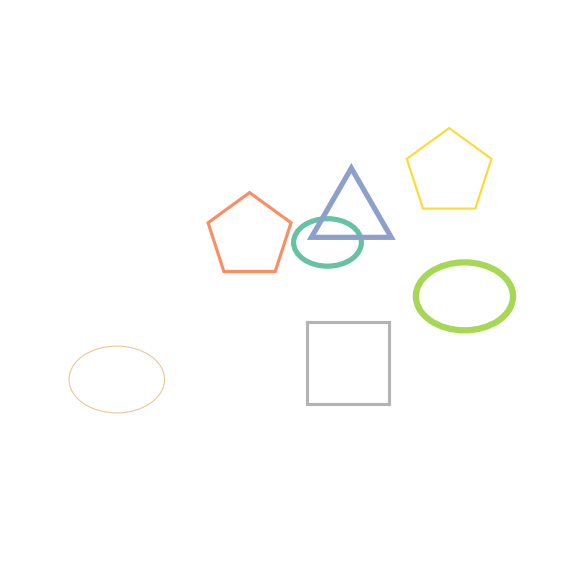[{"shape": "oval", "thickness": 2.5, "radius": 0.29, "center": [0.567, 0.579]}, {"shape": "pentagon", "thickness": 1.5, "radius": 0.38, "center": [0.432, 0.59]}, {"shape": "triangle", "thickness": 2.5, "radius": 0.4, "center": [0.608, 0.628]}, {"shape": "oval", "thickness": 3, "radius": 0.42, "center": [0.804, 0.486]}, {"shape": "pentagon", "thickness": 1, "radius": 0.39, "center": [0.778, 0.7]}, {"shape": "oval", "thickness": 0.5, "radius": 0.41, "center": [0.202, 0.342]}, {"shape": "square", "thickness": 1.5, "radius": 0.36, "center": [0.602, 0.37]}]